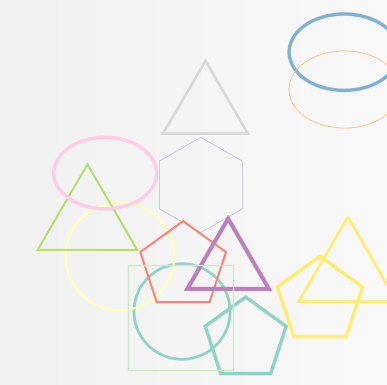[{"shape": "circle", "thickness": 2, "radius": 0.62, "center": [0.47, 0.191]}, {"shape": "pentagon", "thickness": 2.5, "radius": 0.55, "center": [0.634, 0.118]}, {"shape": "circle", "thickness": 1.5, "radius": 0.7, "center": [0.31, 0.334]}, {"shape": "hexagon", "thickness": 0.5, "radius": 0.62, "center": [0.518, 0.52]}, {"shape": "pentagon", "thickness": 1.5, "radius": 0.58, "center": [0.473, 0.309]}, {"shape": "oval", "thickness": 2.5, "radius": 0.71, "center": [0.888, 0.864]}, {"shape": "oval", "thickness": 0.5, "radius": 0.72, "center": [0.889, 0.767]}, {"shape": "triangle", "thickness": 1.5, "radius": 0.74, "center": [0.226, 0.425]}, {"shape": "oval", "thickness": 2.5, "radius": 0.66, "center": [0.272, 0.55]}, {"shape": "triangle", "thickness": 2, "radius": 0.63, "center": [0.53, 0.716]}, {"shape": "triangle", "thickness": 3, "radius": 0.61, "center": [0.589, 0.31]}, {"shape": "square", "thickness": 1, "radius": 0.68, "center": [0.467, 0.176]}, {"shape": "triangle", "thickness": 2, "radius": 0.73, "center": [0.898, 0.29]}, {"shape": "pentagon", "thickness": 2.5, "radius": 0.58, "center": [0.826, 0.219]}]